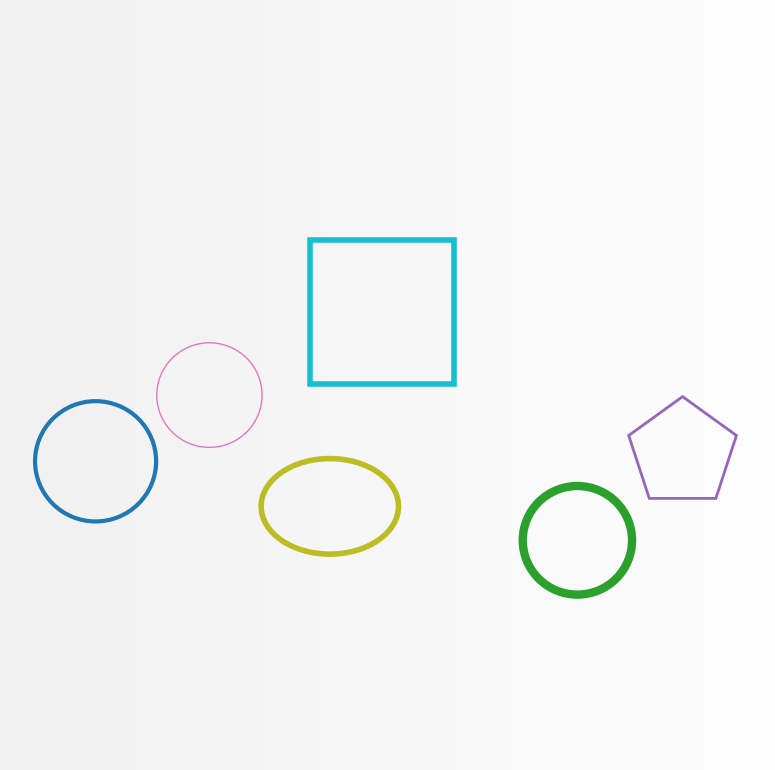[{"shape": "circle", "thickness": 1.5, "radius": 0.39, "center": [0.123, 0.401]}, {"shape": "circle", "thickness": 3, "radius": 0.35, "center": [0.745, 0.298]}, {"shape": "pentagon", "thickness": 1, "radius": 0.37, "center": [0.881, 0.412]}, {"shape": "circle", "thickness": 0.5, "radius": 0.34, "center": [0.27, 0.487]}, {"shape": "oval", "thickness": 2, "radius": 0.44, "center": [0.426, 0.342]}, {"shape": "square", "thickness": 2, "radius": 0.47, "center": [0.493, 0.595]}]